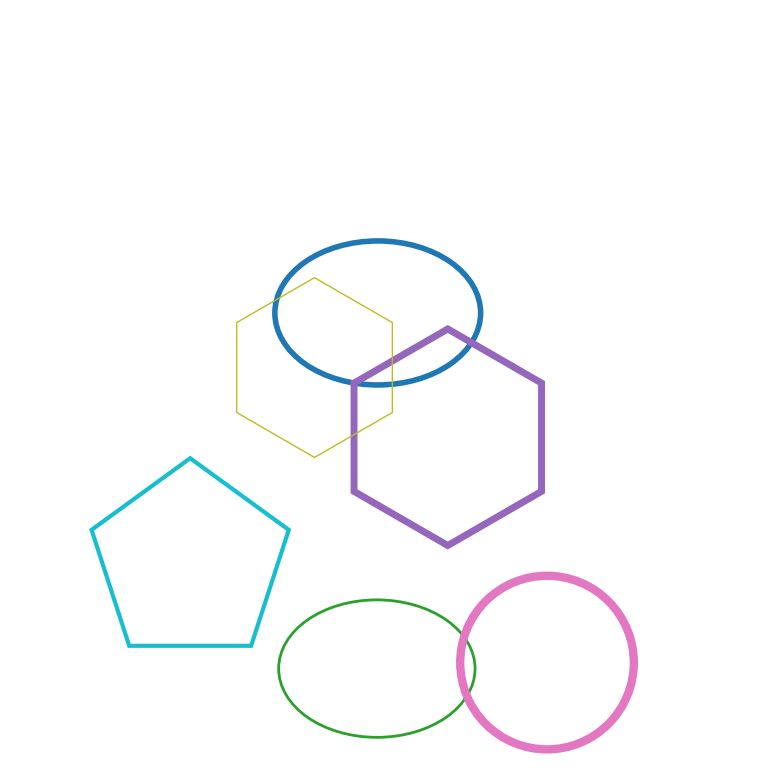[{"shape": "oval", "thickness": 2, "radius": 0.67, "center": [0.491, 0.594]}, {"shape": "oval", "thickness": 1, "radius": 0.64, "center": [0.489, 0.132]}, {"shape": "hexagon", "thickness": 2.5, "radius": 0.7, "center": [0.582, 0.432]}, {"shape": "circle", "thickness": 3, "radius": 0.56, "center": [0.71, 0.14]}, {"shape": "hexagon", "thickness": 0.5, "radius": 0.58, "center": [0.408, 0.523]}, {"shape": "pentagon", "thickness": 1.5, "radius": 0.67, "center": [0.247, 0.27]}]